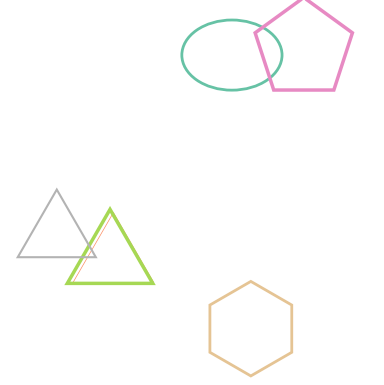[{"shape": "oval", "thickness": 2, "radius": 0.65, "center": [0.602, 0.857]}, {"shape": "triangle", "thickness": 0.5, "radius": 0.61, "center": [0.294, 0.327]}, {"shape": "pentagon", "thickness": 2.5, "radius": 0.66, "center": [0.789, 0.874]}, {"shape": "triangle", "thickness": 2.5, "radius": 0.64, "center": [0.286, 0.328]}, {"shape": "hexagon", "thickness": 2, "radius": 0.61, "center": [0.652, 0.146]}, {"shape": "triangle", "thickness": 1.5, "radius": 0.59, "center": [0.147, 0.39]}]